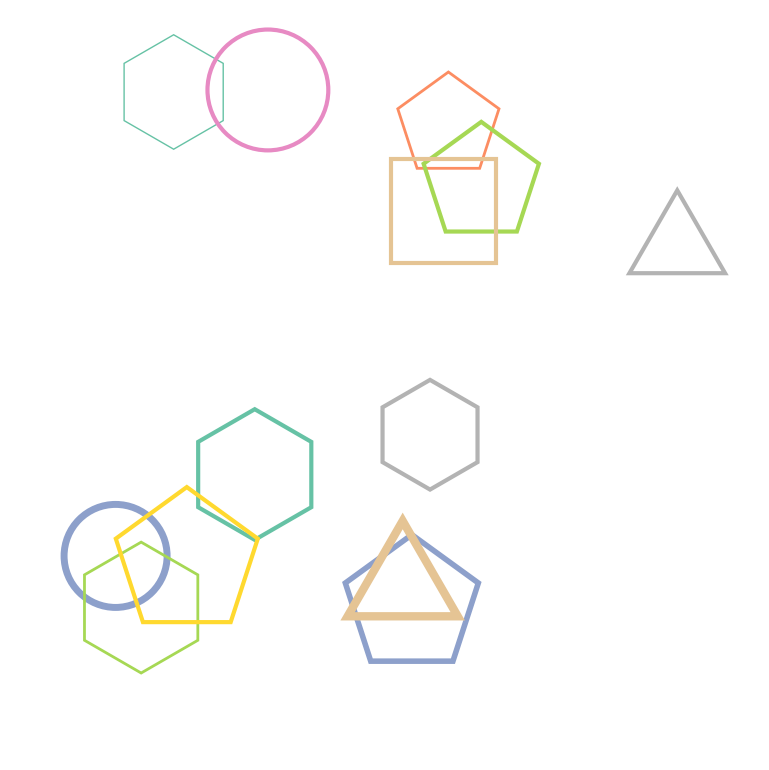[{"shape": "hexagon", "thickness": 0.5, "radius": 0.37, "center": [0.226, 0.881]}, {"shape": "hexagon", "thickness": 1.5, "radius": 0.42, "center": [0.331, 0.384]}, {"shape": "pentagon", "thickness": 1, "radius": 0.35, "center": [0.582, 0.837]}, {"shape": "circle", "thickness": 2.5, "radius": 0.33, "center": [0.15, 0.278]}, {"shape": "pentagon", "thickness": 2, "radius": 0.45, "center": [0.535, 0.215]}, {"shape": "circle", "thickness": 1.5, "radius": 0.39, "center": [0.348, 0.883]}, {"shape": "pentagon", "thickness": 1.5, "radius": 0.39, "center": [0.625, 0.763]}, {"shape": "hexagon", "thickness": 1, "radius": 0.42, "center": [0.183, 0.211]}, {"shape": "pentagon", "thickness": 1.5, "radius": 0.48, "center": [0.243, 0.27]}, {"shape": "square", "thickness": 1.5, "radius": 0.34, "center": [0.576, 0.726]}, {"shape": "triangle", "thickness": 3, "radius": 0.41, "center": [0.523, 0.241]}, {"shape": "hexagon", "thickness": 1.5, "radius": 0.36, "center": [0.558, 0.435]}, {"shape": "triangle", "thickness": 1.5, "radius": 0.36, "center": [0.88, 0.681]}]